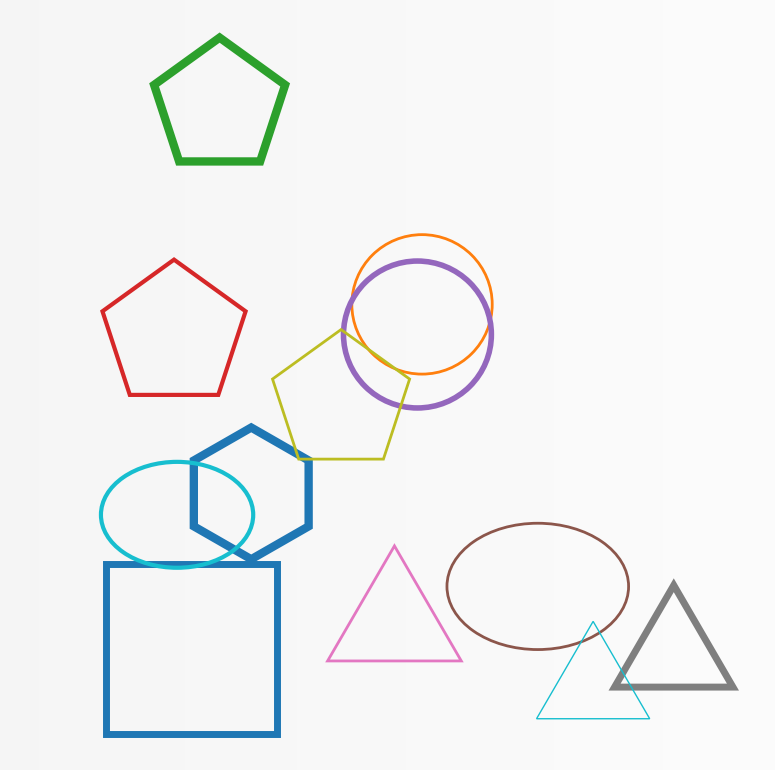[{"shape": "hexagon", "thickness": 3, "radius": 0.43, "center": [0.324, 0.359]}, {"shape": "square", "thickness": 2.5, "radius": 0.55, "center": [0.247, 0.157]}, {"shape": "circle", "thickness": 1, "radius": 0.45, "center": [0.545, 0.605]}, {"shape": "pentagon", "thickness": 3, "radius": 0.44, "center": [0.283, 0.862]}, {"shape": "pentagon", "thickness": 1.5, "radius": 0.49, "center": [0.225, 0.566]}, {"shape": "circle", "thickness": 2, "radius": 0.48, "center": [0.539, 0.566]}, {"shape": "oval", "thickness": 1, "radius": 0.59, "center": [0.694, 0.238]}, {"shape": "triangle", "thickness": 1, "radius": 0.5, "center": [0.509, 0.191]}, {"shape": "triangle", "thickness": 2.5, "radius": 0.44, "center": [0.869, 0.152]}, {"shape": "pentagon", "thickness": 1, "radius": 0.47, "center": [0.44, 0.479]}, {"shape": "triangle", "thickness": 0.5, "radius": 0.42, "center": [0.765, 0.109]}, {"shape": "oval", "thickness": 1.5, "radius": 0.49, "center": [0.228, 0.331]}]